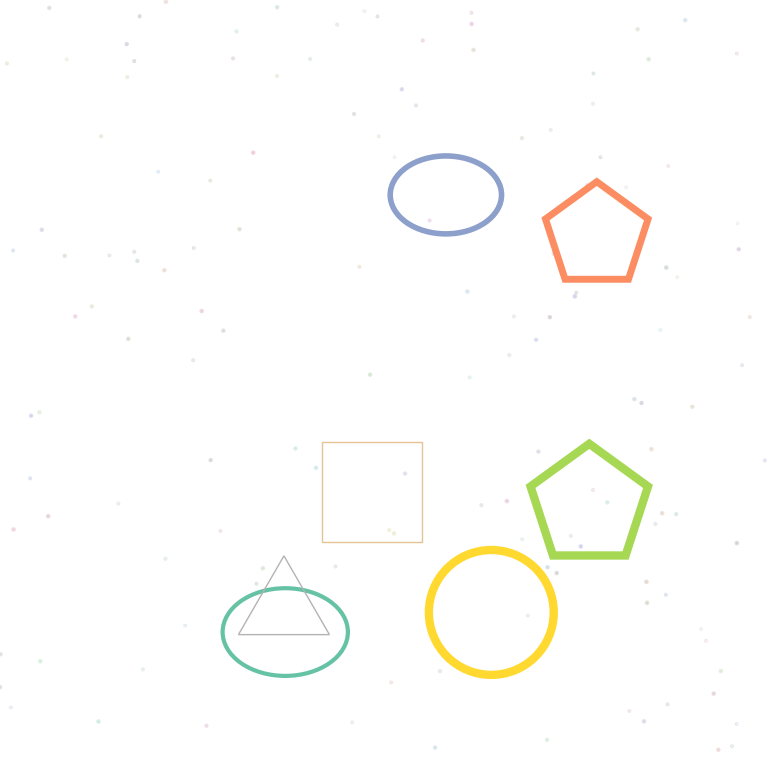[{"shape": "oval", "thickness": 1.5, "radius": 0.41, "center": [0.37, 0.179]}, {"shape": "pentagon", "thickness": 2.5, "radius": 0.35, "center": [0.775, 0.694]}, {"shape": "oval", "thickness": 2, "radius": 0.36, "center": [0.579, 0.747]}, {"shape": "pentagon", "thickness": 3, "radius": 0.4, "center": [0.765, 0.343]}, {"shape": "circle", "thickness": 3, "radius": 0.41, "center": [0.638, 0.205]}, {"shape": "square", "thickness": 0.5, "radius": 0.33, "center": [0.483, 0.361]}, {"shape": "triangle", "thickness": 0.5, "radius": 0.34, "center": [0.369, 0.21]}]